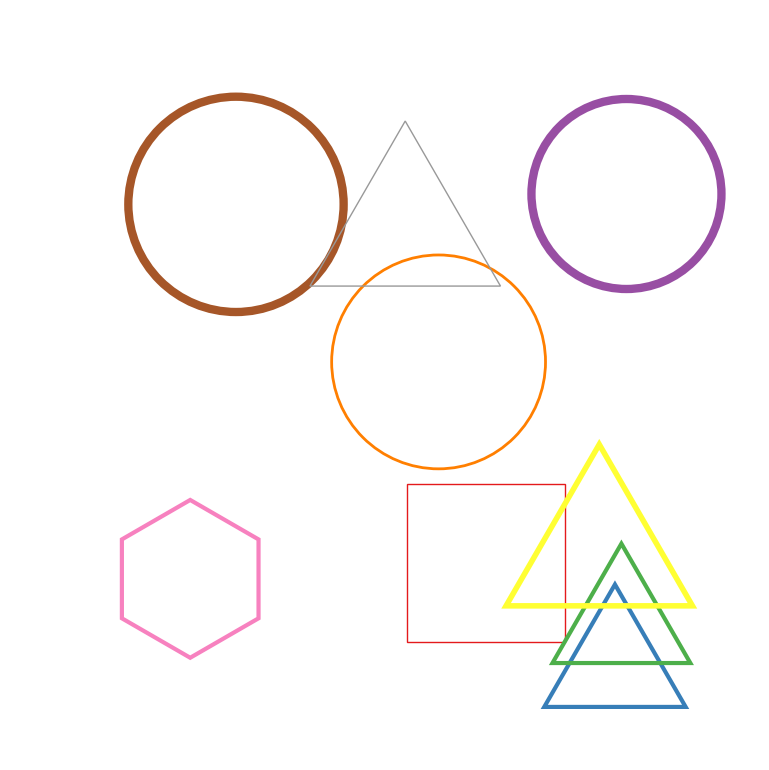[{"shape": "square", "thickness": 0.5, "radius": 0.51, "center": [0.631, 0.269]}, {"shape": "triangle", "thickness": 1.5, "radius": 0.53, "center": [0.799, 0.135]}, {"shape": "triangle", "thickness": 1.5, "radius": 0.52, "center": [0.807, 0.191]}, {"shape": "circle", "thickness": 3, "radius": 0.62, "center": [0.814, 0.748]}, {"shape": "circle", "thickness": 1, "radius": 0.69, "center": [0.57, 0.53]}, {"shape": "triangle", "thickness": 2, "radius": 0.7, "center": [0.778, 0.283]}, {"shape": "circle", "thickness": 3, "radius": 0.7, "center": [0.306, 0.735]}, {"shape": "hexagon", "thickness": 1.5, "radius": 0.51, "center": [0.247, 0.248]}, {"shape": "triangle", "thickness": 0.5, "radius": 0.71, "center": [0.526, 0.7]}]